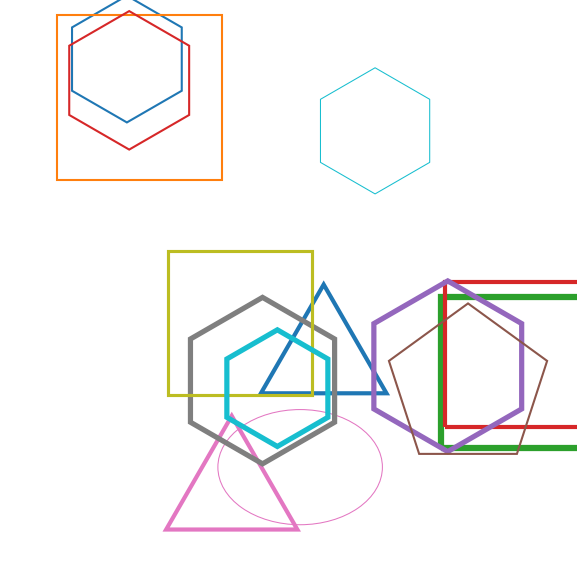[{"shape": "triangle", "thickness": 2, "radius": 0.63, "center": [0.56, 0.381]}, {"shape": "hexagon", "thickness": 1, "radius": 0.55, "center": [0.22, 0.897]}, {"shape": "square", "thickness": 1, "radius": 0.71, "center": [0.241, 0.83]}, {"shape": "square", "thickness": 3, "radius": 0.65, "center": [0.894, 0.354]}, {"shape": "square", "thickness": 2, "radius": 0.63, "center": [0.896, 0.385]}, {"shape": "hexagon", "thickness": 1, "radius": 0.6, "center": [0.224, 0.86]}, {"shape": "hexagon", "thickness": 2.5, "radius": 0.74, "center": [0.775, 0.365]}, {"shape": "pentagon", "thickness": 1, "radius": 0.72, "center": [0.81, 0.33]}, {"shape": "triangle", "thickness": 2, "radius": 0.66, "center": [0.401, 0.148]}, {"shape": "oval", "thickness": 0.5, "radius": 0.71, "center": [0.52, 0.19]}, {"shape": "hexagon", "thickness": 2.5, "radius": 0.72, "center": [0.455, 0.34]}, {"shape": "square", "thickness": 1.5, "radius": 0.62, "center": [0.415, 0.44]}, {"shape": "hexagon", "thickness": 2.5, "radius": 0.5, "center": [0.48, 0.327]}, {"shape": "hexagon", "thickness": 0.5, "radius": 0.55, "center": [0.649, 0.773]}]